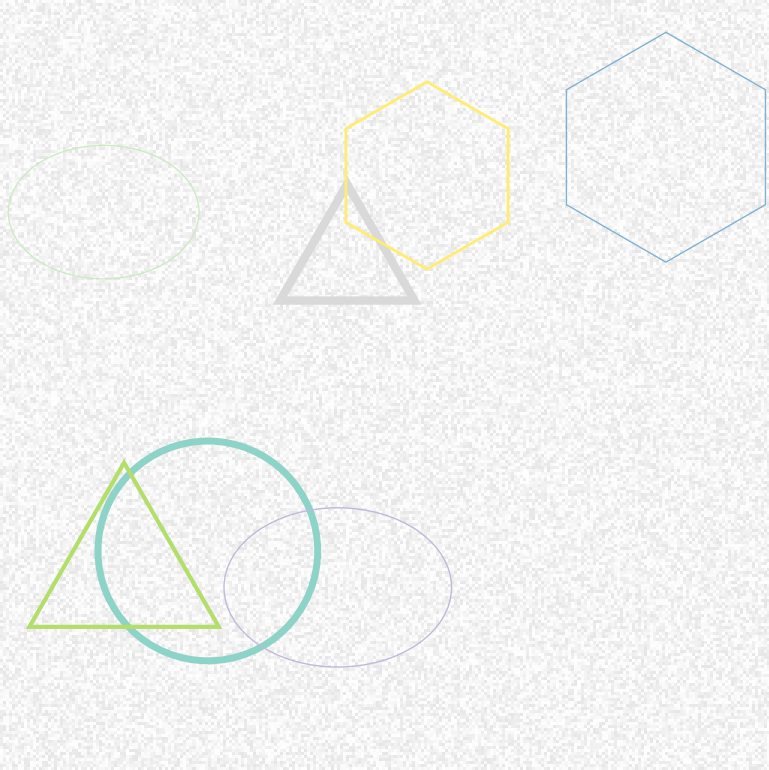[{"shape": "circle", "thickness": 2.5, "radius": 0.71, "center": [0.27, 0.285]}, {"shape": "oval", "thickness": 0.5, "radius": 0.74, "center": [0.439, 0.237]}, {"shape": "hexagon", "thickness": 0.5, "radius": 0.75, "center": [0.865, 0.809]}, {"shape": "triangle", "thickness": 1.5, "radius": 0.71, "center": [0.161, 0.257]}, {"shape": "triangle", "thickness": 3, "radius": 0.5, "center": [0.451, 0.66]}, {"shape": "oval", "thickness": 0.5, "radius": 0.62, "center": [0.135, 0.725]}, {"shape": "hexagon", "thickness": 1, "radius": 0.61, "center": [0.555, 0.772]}]